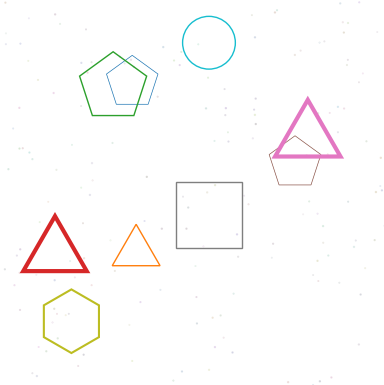[{"shape": "pentagon", "thickness": 0.5, "radius": 0.35, "center": [0.343, 0.786]}, {"shape": "triangle", "thickness": 1, "radius": 0.36, "center": [0.354, 0.346]}, {"shape": "pentagon", "thickness": 1, "radius": 0.46, "center": [0.294, 0.774]}, {"shape": "triangle", "thickness": 3, "radius": 0.48, "center": [0.143, 0.343]}, {"shape": "pentagon", "thickness": 0.5, "radius": 0.35, "center": [0.766, 0.577]}, {"shape": "triangle", "thickness": 3, "radius": 0.49, "center": [0.799, 0.643]}, {"shape": "square", "thickness": 1, "radius": 0.43, "center": [0.542, 0.442]}, {"shape": "hexagon", "thickness": 1.5, "radius": 0.41, "center": [0.185, 0.166]}, {"shape": "circle", "thickness": 1, "radius": 0.34, "center": [0.543, 0.889]}]